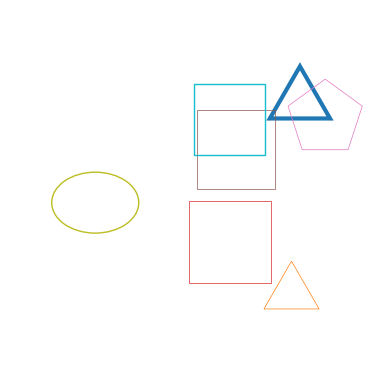[{"shape": "triangle", "thickness": 3, "radius": 0.45, "center": [0.779, 0.737]}, {"shape": "triangle", "thickness": 0.5, "radius": 0.41, "center": [0.757, 0.239]}, {"shape": "square", "thickness": 0.5, "radius": 0.53, "center": [0.598, 0.372]}, {"shape": "square", "thickness": 0.5, "radius": 0.51, "center": [0.613, 0.612]}, {"shape": "pentagon", "thickness": 0.5, "radius": 0.51, "center": [0.845, 0.693]}, {"shape": "oval", "thickness": 1, "radius": 0.57, "center": [0.247, 0.474]}, {"shape": "square", "thickness": 1, "radius": 0.46, "center": [0.595, 0.689]}]